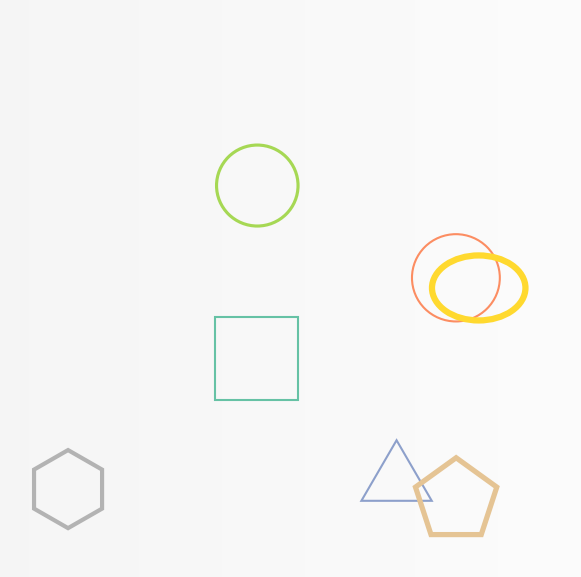[{"shape": "square", "thickness": 1, "radius": 0.36, "center": [0.441, 0.379]}, {"shape": "circle", "thickness": 1, "radius": 0.38, "center": [0.784, 0.518]}, {"shape": "triangle", "thickness": 1, "radius": 0.35, "center": [0.682, 0.167]}, {"shape": "circle", "thickness": 1.5, "radius": 0.35, "center": [0.443, 0.678]}, {"shape": "oval", "thickness": 3, "radius": 0.4, "center": [0.824, 0.501]}, {"shape": "pentagon", "thickness": 2.5, "radius": 0.37, "center": [0.785, 0.133]}, {"shape": "hexagon", "thickness": 2, "radius": 0.34, "center": [0.117, 0.152]}]